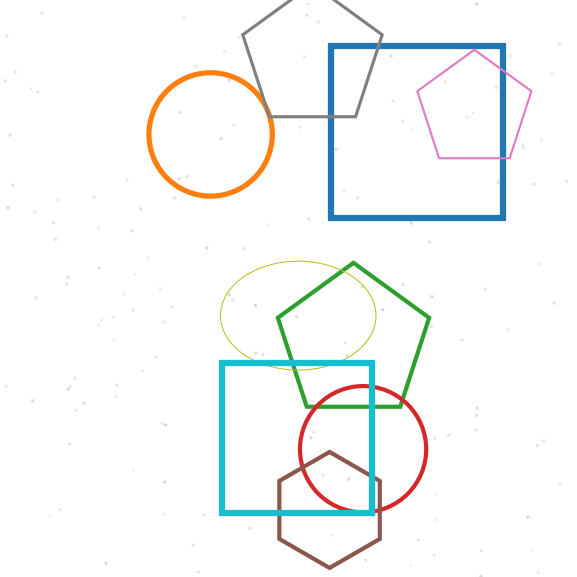[{"shape": "square", "thickness": 3, "radius": 0.75, "center": [0.722, 0.771]}, {"shape": "circle", "thickness": 2.5, "radius": 0.53, "center": [0.365, 0.766]}, {"shape": "pentagon", "thickness": 2, "radius": 0.69, "center": [0.612, 0.406]}, {"shape": "circle", "thickness": 2, "radius": 0.55, "center": [0.629, 0.221]}, {"shape": "hexagon", "thickness": 2, "radius": 0.5, "center": [0.571, 0.116]}, {"shape": "pentagon", "thickness": 1, "radius": 0.52, "center": [0.821, 0.809]}, {"shape": "pentagon", "thickness": 1.5, "radius": 0.63, "center": [0.541, 0.9]}, {"shape": "oval", "thickness": 0.5, "radius": 0.67, "center": [0.516, 0.453]}, {"shape": "square", "thickness": 3, "radius": 0.65, "center": [0.514, 0.241]}]